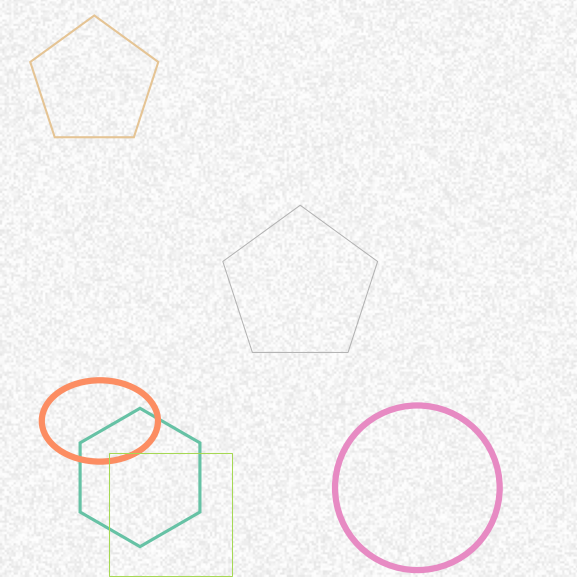[{"shape": "hexagon", "thickness": 1.5, "radius": 0.6, "center": [0.242, 0.172]}, {"shape": "oval", "thickness": 3, "radius": 0.5, "center": [0.173, 0.27]}, {"shape": "circle", "thickness": 3, "radius": 0.71, "center": [0.723, 0.154]}, {"shape": "square", "thickness": 0.5, "radius": 0.53, "center": [0.296, 0.108]}, {"shape": "pentagon", "thickness": 1, "radius": 0.58, "center": [0.163, 0.856]}, {"shape": "pentagon", "thickness": 0.5, "radius": 0.7, "center": [0.52, 0.503]}]